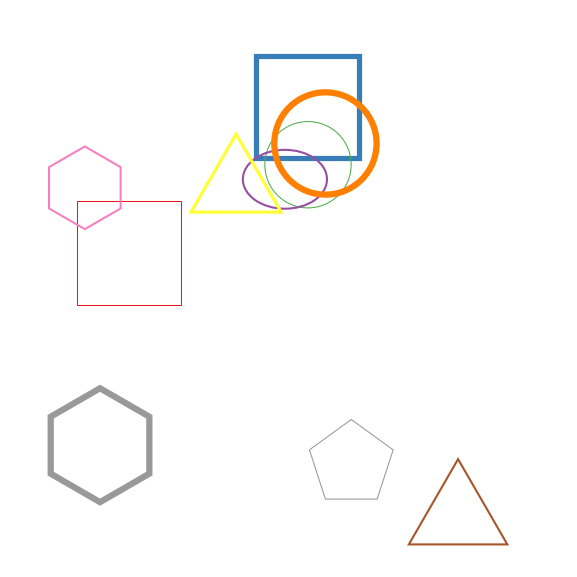[{"shape": "square", "thickness": 0.5, "radius": 0.45, "center": [0.223, 0.561]}, {"shape": "square", "thickness": 2.5, "radius": 0.45, "center": [0.532, 0.814]}, {"shape": "circle", "thickness": 0.5, "radius": 0.37, "center": [0.533, 0.714]}, {"shape": "oval", "thickness": 1, "radius": 0.36, "center": [0.493, 0.689]}, {"shape": "circle", "thickness": 3, "radius": 0.44, "center": [0.564, 0.751]}, {"shape": "triangle", "thickness": 1.5, "radius": 0.45, "center": [0.409, 0.677]}, {"shape": "triangle", "thickness": 1, "radius": 0.49, "center": [0.793, 0.106]}, {"shape": "hexagon", "thickness": 1, "radius": 0.36, "center": [0.147, 0.674]}, {"shape": "hexagon", "thickness": 3, "radius": 0.49, "center": [0.173, 0.228]}, {"shape": "pentagon", "thickness": 0.5, "radius": 0.38, "center": [0.608, 0.197]}]